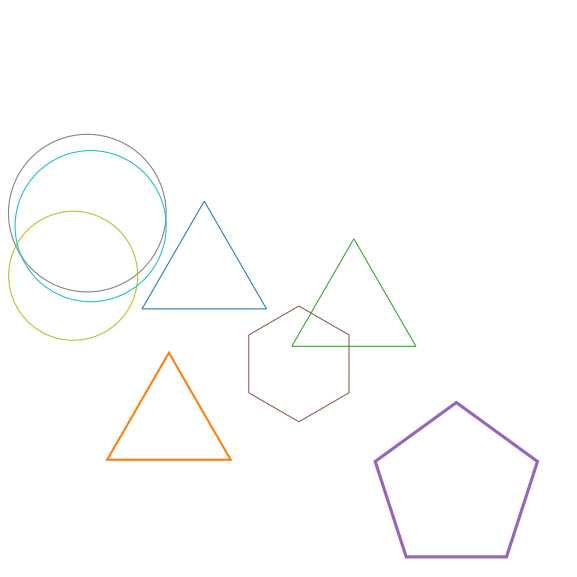[{"shape": "triangle", "thickness": 0.5, "radius": 0.62, "center": [0.354, 0.526]}, {"shape": "triangle", "thickness": 1, "radius": 0.62, "center": [0.292, 0.265]}, {"shape": "triangle", "thickness": 0.5, "radius": 0.62, "center": [0.613, 0.462]}, {"shape": "pentagon", "thickness": 1.5, "radius": 0.74, "center": [0.79, 0.154]}, {"shape": "hexagon", "thickness": 0.5, "radius": 0.5, "center": [0.518, 0.369]}, {"shape": "circle", "thickness": 0.5, "radius": 0.68, "center": [0.151, 0.63]}, {"shape": "circle", "thickness": 0.5, "radius": 0.56, "center": [0.127, 0.522]}, {"shape": "circle", "thickness": 0.5, "radius": 0.65, "center": [0.157, 0.608]}]